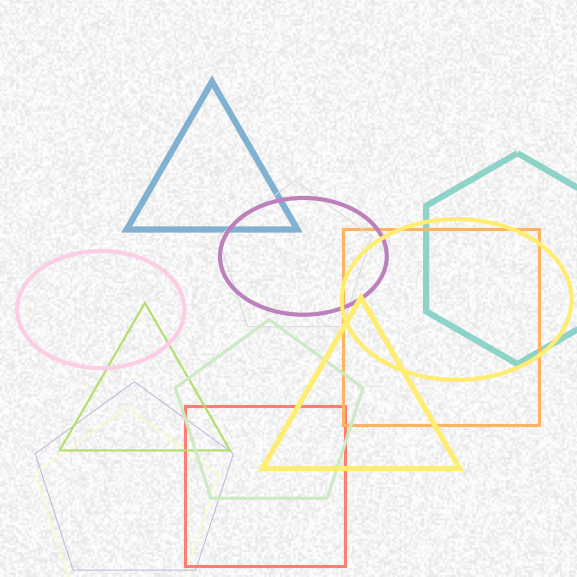[{"shape": "hexagon", "thickness": 3, "radius": 0.91, "center": [0.896, 0.551]}, {"shape": "pentagon", "thickness": 0.5, "radius": 0.83, "center": [0.22, 0.127]}, {"shape": "pentagon", "thickness": 0.5, "radius": 0.9, "center": [0.233, 0.158]}, {"shape": "square", "thickness": 1.5, "radius": 0.7, "center": [0.459, 0.157]}, {"shape": "triangle", "thickness": 3, "radius": 0.85, "center": [0.367, 0.687]}, {"shape": "square", "thickness": 1.5, "radius": 0.85, "center": [0.764, 0.433]}, {"shape": "triangle", "thickness": 1, "radius": 0.85, "center": [0.251, 0.304]}, {"shape": "oval", "thickness": 2, "radius": 0.72, "center": [0.174, 0.463]}, {"shape": "pentagon", "thickness": 0.5, "radius": 0.7, "center": [0.511, 0.547]}, {"shape": "oval", "thickness": 2, "radius": 0.72, "center": [0.525, 0.555]}, {"shape": "pentagon", "thickness": 1.5, "radius": 0.85, "center": [0.466, 0.275]}, {"shape": "oval", "thickness": 2, "radius": 1.0, "center": [0.791, 0.481]}, {"shape": "triangle", "thickness": 2.5, "radius": 0.99, "center": [0.625, 0.286]}]